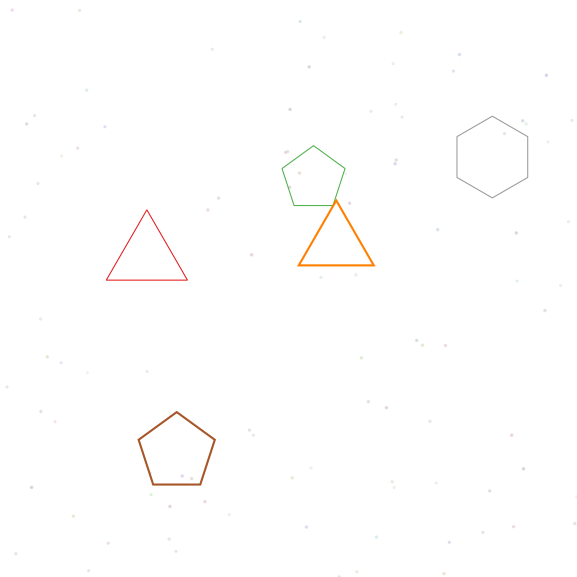[{"shape": "triangle", "thickness": 0.5, "radius": 0.41, "center": [0.254, 0.555]}, {"shape": "pentagon", "thickness": 0.5, "radius": 0.29, "center": [0.543, 0.69]}, {"shape": "triangle", "thickness": 1, "radius": 0.37, "center": [0.582, 0.577]}, {"shape": "pentagon", "thickness": 1, "radius": 0.35, "center": [0.306, 0.216]}, {"shape": "hexagon", "thickness": 0.5, "radius": 0.35, "center": [0.853, 0.727]}]